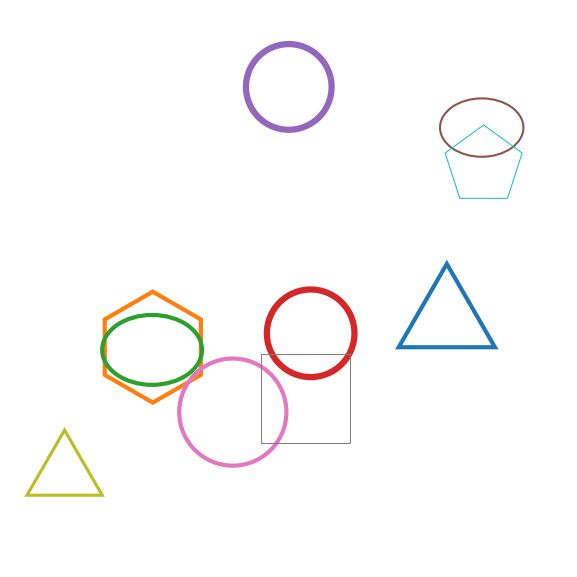[{"shape": "triangle", "thickness": 2, "radius": 0.48, "center": [0.774, 0.446]}, {"shape": "hexagon", "thickness": 2, "radius": 0.48, "center": [0.265, 0.398]}, {"shape": "oval", "thickness": 2, "radius": 0.43, "center": [0.263, 0.393]}, {"shape": "circle", "thickness": 3, "radius": 0.38, "center": [0.538, 0.422]}, {"shape": "circle", "thickness": 3, "radius": 0.37, "center": [0.5, 0.849]}, {"shape": "oval", "thickness": 1, "radius": 0.36, "center": [0.834, 0.778]}, {"shape": "circle", "thickness": 2, "radius": 0.46, "center": [0.403, 0.286]}, {"shape": "square", "thickness": 0.5, "radius": 0.38, "center": [0.529, 0.309]}, {"shape": "triangle", "thickness": 1.5, "radius": 0.38, "center": [0.112, 0.179]}, {"shape": "pentagon", "thickness": 0.5, "radius": 0.35, "center": [0.837, 0.712]}]